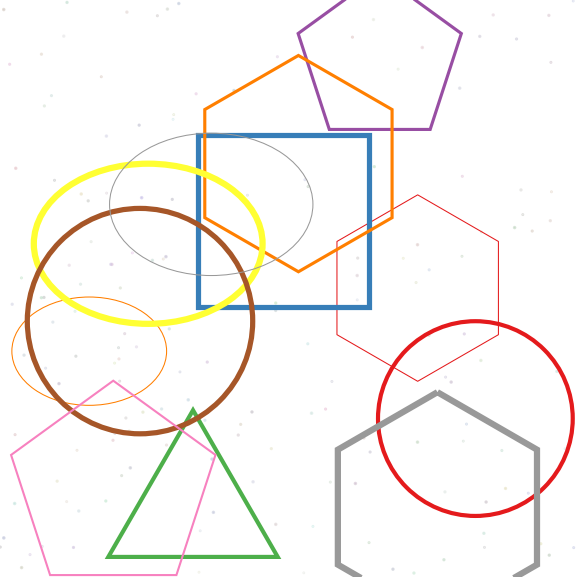[{"shape": "circle", "thickness": 2, "radius": 0.84, "center": [0.823, 0.274]}, {"shape": "hexagon", "thickness": 0.5, "radius": 0.81, "center": [0.723, 0.5]}, {"shape": "square", "thickness": 2.5, "radius": 0.74, "center": [0.491, 0.617]}, {"shape": "triangle", "thickness": 2, "radius": 0.85, "center": [0.334, 0.119]}, {"shape": "pentagon", "thickness": 1.5, "radius": 0.74, "center": [0.658, 0.895]}, {"shape": "hexagon", "thickness": 1.5, "radius": 0.94, "center": [0.517, 0.716]}, {"shape": "oval", "thickness": 0.5, "radius": 0.67, "center": [0.155, 0.391]}, {"shape": "oval", "thickness": 3, "radius": 0.99, "center": [0.257, 0.577]}, {"shape": "circle", "thickness": 2.5, "radius": 0.98, "center": [0.242, 0.443]}, {"shape": "pentagon", "thickness": 1, "radius": 0.93, "center": [0.196, 0.154]}, {"shape": "hexagon", "thickness": 3, "radius": 1.0, "center": [0.757, 0.121]}, {"shape": "oval", "thickness": 0.5, "radius": 0.88, "center": [0.366, 0.645]}]